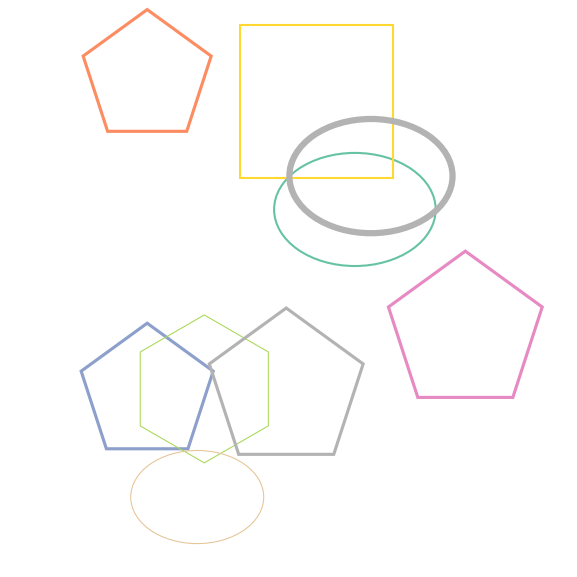[{"shape": "oval", "thickness": 1, "radius": 0.7, "center": [0.615, 0.636]}, {"shape": "pentagon", "thickness": 1.5, "radius": 0.58, "center": [0.255, 0.866]}, {"shape": "pentagon", "thickness": 1.5, "radius": 0.6, "center": [0.255, 0.319]}, {"shape": "pentagon", "thickness": 1.5, "radius": 0.7, "center": [0.806, 0.424]}, {"shape": "hexagon", "thickness": 0.5, "radius": 0.64, "center": [0.354, 0.326]}, {"shape": "square", "thickness": 1, "radius": 0.66, "center": [0.548, 0.823]}, {"shape": "oval", "thickness": 0.5, "radius": 0.58, "center": [0.341, 0.138]}, {"shape": "oval", "thickness": 3, "radius": 0.71, "center": [0.642, 0.694]}, {"shape": "pentagon", "thickness": 1.5, "radius": 0.7, "center": [0.496, 0.326]}]